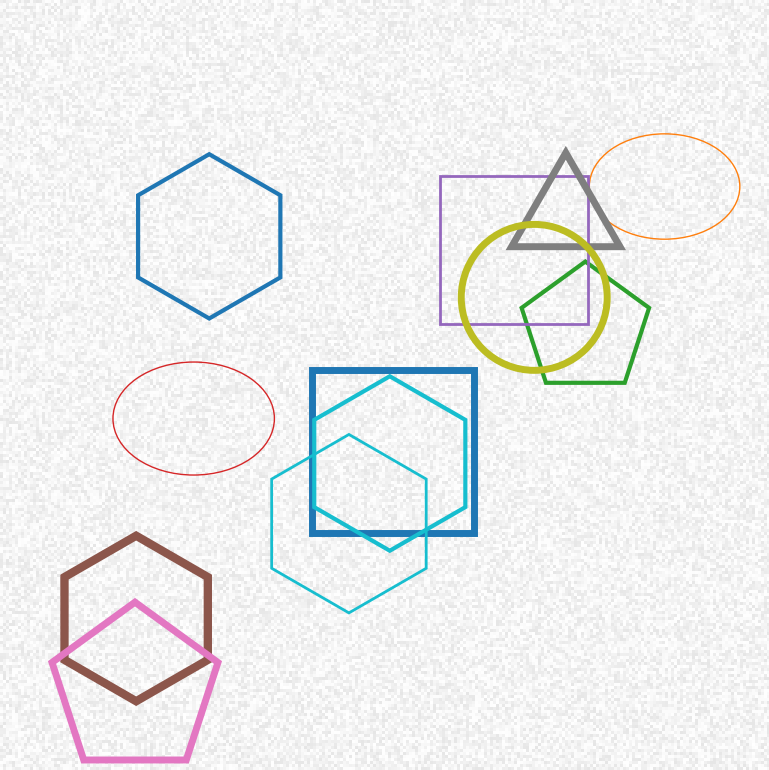[{"shape": "hexagon", "thickness": 1.5, "radius": 0.53, "center": [0.272, 0.693]}, {"shape": "square", "thickness": 2.5, "radius": 0.53, "center": [0.51, 0.414]}, {"shape": "oval", "thickness": 0.5, "radius": 0.49, "center": [0.863, 0.758]}, {"shape": "pentagon", "thickness": 1.5, "radius": 0.44, "center": [0.76, 0.573]}, {"shape": "oval", "thickness": 0.5, "radius": 0.52, "center": [0.252, 0.456]}, {"shape": "square", "thickness": 1, "radius": 0.48, "center": [0.668, 0.676]}, {"shape": "hexagon", "thickness": 3, "radius": 0.54, "center": [0.177, 0.197]}, {"shape": "pentagon", "thickness": 2.5, "radius": 0.57, "center": [0.175, 0.105]}, {"shape": "triangle", "thickness": 2.5, "radius": 0.41, "center": [0.735, 0.72]}, {"shape": "circle", "thickness": 2.5, "radius": 0.47, "center": [0.694, 0.614]}, {"shape": "hexagon", "thickness": 1.5, "radius": 0.57, "center": [0.506, 0.398]}, {"shape": "hexagon", "thickness": 1, "radius": 0.58, "center": [0.453, 0.32]}]